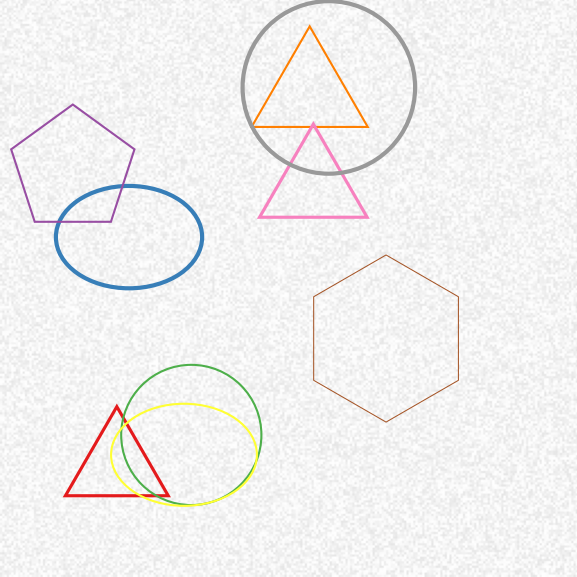[{"shape": "triangle", "thickness": 1.5, "radius": 0.51, "center": [0.202, 0.192]}, {"shape": "oval", "thickness": 2, "radius": 0.63, "center": [0.223, 0.589]}, {"shape": "circle", "thickness": 1, "radius": 0.61, "center": [0.331, 0.246]}, {"shape": "pentagon", "thickness": 1, "radius": 0.56, "center": [0.126, 0.706]}, {"shape": "triangle", "thickness": 1, "radius": 0.58, "center": [0.536, 0.837]}, {"shape": "oval", "thickness": 1, "radius": 0.63, "center": [0.319, 0.212]}, {"shape": "hexagon", "thickness": 0.5, "radius": 0.72, "center": [0.668, 0.413]}, {"shape": "triangle", "thickness": 1.5, "radius": 0.54, "center": [0.543, 0.677]}, {"shape": "circle", "thickness": 2, "radius": 0.75, "center": [0.569, 0.848]}]